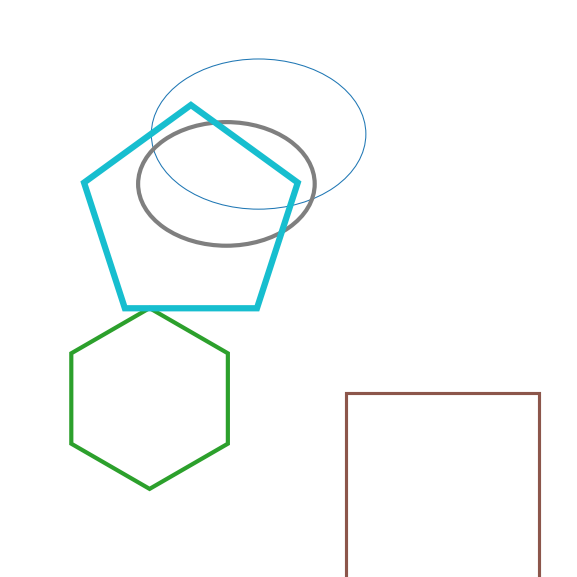[{"shape": "oval", "thickness": 0.5, "radius": 0.93, "center": [0.448, 0.767]}, {"shape": "hexagon", "thickness": 2, "radius": 0.78, "center": [0.259, 0.309]}, {"shape": "square", "thickness": 1.5, "radius": 0.84, "center": [0.766, 0.152]}, {"shape": "oval", "thickness": 2, "radius": 0.76, "center": [0.392, 0.681]}, {"shape": "pentagon", "thickness": 3, "radius": 0.97, "center": [0.331, 0.623]}]